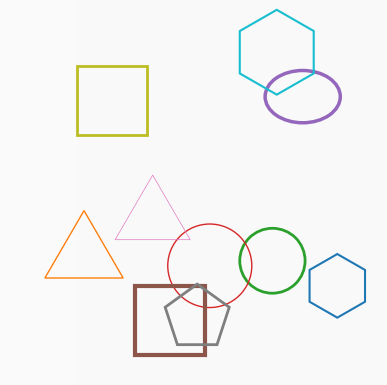[{"shape": "hexagon", "thickness": 1.5, "radius": 0.41, "center": [0.87, 0.258]}, {"shape": "triangle", "thickness": 1, "radius": 0.58, "center": [0.217, 0.336]}, {"shape": "circle", "thickness": 2, "radius": 0.42, "center": [0.703, 0.323]}, {"shape": "circle", "thickness": 1, "radius": 0.54, "center": [0.541, 0.31]}, {"shape": "oval", "thickness": 2.5, "radius": 0.48, "center": [0.781, 0.749]}, {"shape": "square", "thickness": 3, "radius": 0.45, "center": [0.438, 0.167]}, {"shape": "triangle", "thickness": 0.5, "radius": 0.56, "center": [0.394, 0.433]}, {"shape": "pentagon", "thickness": 2, "radius": 0.43, "center": [0.509, 0.175]}, {"shape": "square", "thickness": 2, "radius": 0.45, "center": [0.289, 0.739]}, {"shape": "hexagon", "thickness": 1.5, "radius": 0.55, "center": [0.714, 0.864]}]